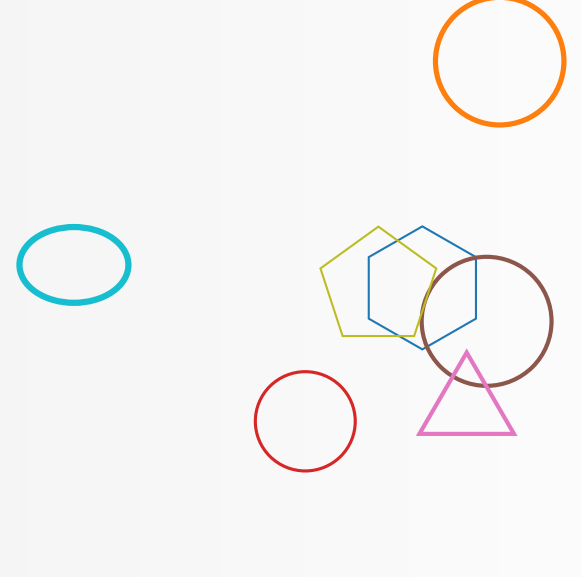[{"shape": "hexagon", "thickness": 1, "radius": 0.53, "center": [0.727, 0.501]}, {"shape": "circle", "thickness": 2.5, "radius": 0.55, "center": [0.86, 0.893]}, {"shape": "circle", "thickness": 1.5, "radius": 0.43, "center": [0.525, 0.27]}, {"shape": "circle", "thickness": 2, "radius": 0.56, "center": [0.837, 0.443]}, {"shape": "triangle", "thickness": 2, "radius": 0.47, "center": [0.803, 0.295]}, {"shape": "pentagon", "thickness": 1, "radius": 0.52, "center": [0.651, 0.502]}, {"shape": "oval", "thickness": 3, "radius": 0.47, "center": [0.127, 0.54]}]